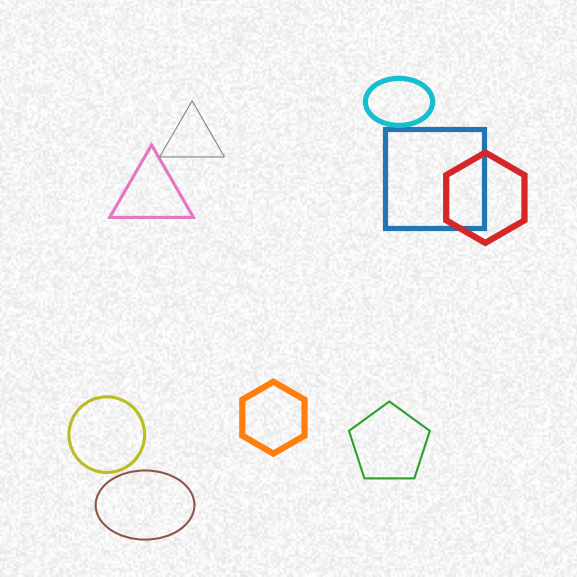[{"shape": "square", "thickness": 2.5, "radius": 0.43, "center": [0.753, 0.69]}, {"shape": "hexagon", "thickness": 3, "radius": 0.31, "center": [0.473, 0.276]}, {"shape": "pentagon", "thickness": 1, "radius": 0.37, "center": [0.674, 0.23]}, {"shape": "hexagon", "thickness": 3, "radius": 0.39, "center": [0.84, 0.657]}, {"shape": "oval", "thickness": 1, "radius": 0.43, "center": [0.251, 0.125]}, {"shape": "triangle", "thickness": 1.5, "radius": 0.42, "center": [0.262, 0.665]}, {"shape": "triangle", "thickness": 0.5, "radius": 0.32, "center": [0.333, 0.76]}, {"shape": "circle", "thickness": 1.5, "radius": 0.33, "center": [0.185, 0.247]}, {"shape": "oval", "thickness": 2.5, "radius": 0.29, "center": [0.691, 0.823]}]